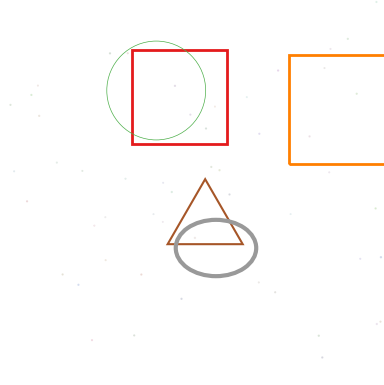[{"shape": "square", "thickness": 2, "radius": 0.61, "center": [0.466, 0.748]}, {"shape": "circle", "thickness": 0.5, "radius": 0.64, "center": [0.406, 0.765]}, {"shape": "square", "thickness": 2, "radius": 0.71, "center": [0.892, 0.716]}, {"shape": "triangle", "thickness": 1.5, "radius": 0.56, "center": [0.533, 0.422]}, {"shape": "oval", "thickness": 3, "radius": 0.52, "center": [0.561, 0.356]}]